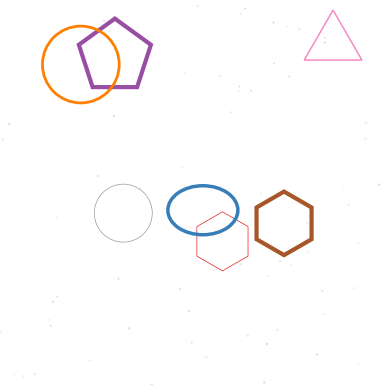[{"shape": "hexagon", "thickness": 0.5, "radius": 0.38, "center": [0.578, 0.373]}, {"shape": "oval", "thickness": 2.5, "radius": 0.45, "center": [0.527, 0.454]}, {"shape": "pentagon", "thickness": 3, "radius": 0.49, "center": [0.298, 0.853]}, {"shape": "circle", "thickness": 2, "radius": 0.5, "center": [0.21, 0.832]}, {"shape": "hexagon", "thickness": 3, "radius": 0.41, "center": [0.738, 0.42]}, {"shape": "triangle", "thickness": 1, "radius": 0.43, "center": [0.865, 0.887]}, {"shape": "circle", "thickness": 0.5, "radius": 0.38, "center": [0.32, 0.446]}]